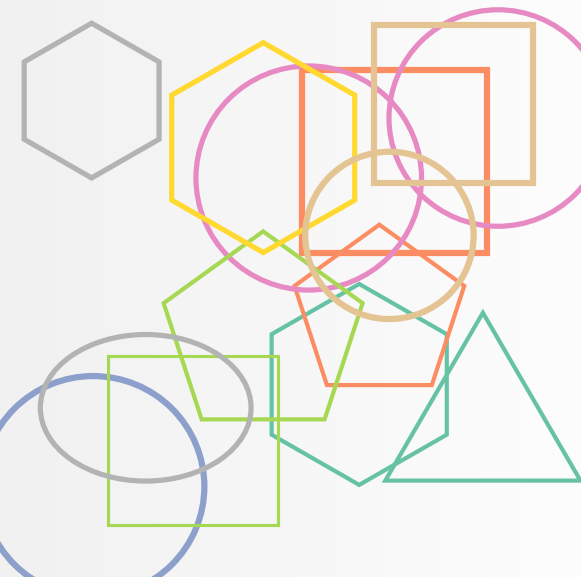[{"shape": "hexagon", "thickness": 2, "radius": 0.87, "center": [0.618, 0.333]}, {"shape": "triangle", "thickness": 2, "radius": 0.97, "center": [0.831, 0.264]}, {"shape": "pentagon", "thickness": 2, "radius": 0.77, "center": [0.653, 0.457]}, {"shape": "square", "thickness": 3, "radius": 0.79, "center": [0.679, 0.72]}, {"shape": "circle", "thickness": 3, "radius": 0.96, "center": [0.16, 0.157]}, {"shape": "circle", "thickness": 2.5, "radius": 0.94, "center": [0.857, 0.795]}, {"shape": "circle", "thickness": 2.5, "radius": 0.97, "center": [0.531, 0.691]}, {"shape": "pentagon", "thickness": 2, "radius": 0.9, "center": [0.453, 0.419]}, {"shape": "square", "thickness": 1.5, "radius": 0.73, "center": [0.332, 0.236]}, {"shape": "hexagon", "thickness": 2.5, "radius": 0.91, "center": [0.453, 0.744]}, {"shape": "square", "thickness": 3, "radius": 0.68, "center": [0.78, 0.819]}, {"shape": "circle", "thickness": 3, "radius": 0.72, "center": [0.67, 0.592]}, {"shape": "oval", "thickness": 2.5, "radius": 0.91, "center": [0.251, 0.293]}, {"shape": "hexagon", "thickness": 2.5, "radius": 0.67, "center": [0.158, 0.825]}]